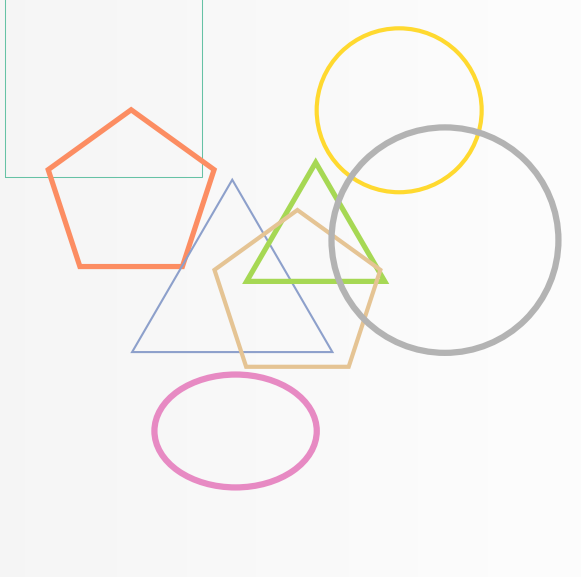[{"shape": "square", "thickness": 0.5, "radius": 0.85, "center": [0.178, 0.863]}, {"shape": "pentagon", "thickness": 2.5, "radius": 0.75, "center": [0.226, 0.659]}, {"shape": "triangle", "thickness": 1, "radius": 0.99, "center": [0.4, 0.489]}, {"shape": "oval", "thickness": 3, "radius": 0.7, "center": [0.405, 0.253]}, {"shape": "triangle", "thickness": 2.5, "radius": 0.69, "center": [0.543, 0.58]}, {"shape": "circle", "thickness": 2, "radius": 0.71, "center": [0.687, 0.808]}, {"shape": "pentagon", "thickness": 2, "radius": 0.75, "center": [0.512, 0.485]}, {"shape": "circle", "thickness": 3, "radius": 0.98, "center": [0.766, 0.583]}]